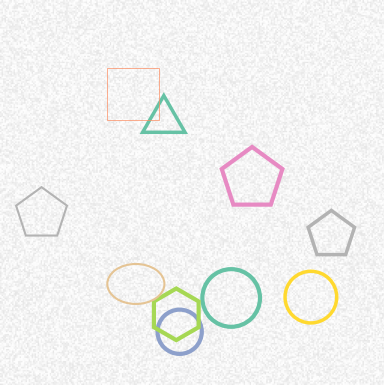[{"shape": "circle", "thickness": 3, "radius": 0.37, "center": [0.6, 0.226]}, {"shape": "triangle", "thickness": 2.5, "radius": 0.32, "center": [0.425, 0.688]}, {"shape": "square", "thickness": 0.5, "radius": 0.33, "center": [0.346, 0.755]}, {"shape": "circle", "thickness": 3, "radius": 0.29, "center": [0.467, 0.138]}, {"shape": "pentagon", "thickness": 3, "radius": 0.41, "center": [0.655, 0.536]}, {"shape": "hexagon", "thickness": 3, "radius": 0.34, "center": [0.458, 0.184]}, {"shape": "circle", "thickness": 2.5, "radius": 0.34, "center": [0.807, 0.228]}, {"shape": "oval", "thickness": 1.5, "radius": 0.37, "center": [0.353, 0.262]}, {"shape": "pentagon", "thickness": 1.5, "radius": 0.35, "center": [0.108, 0.444]}, {"shape": "pentagon", "thickness": 2.5, "radius": 0.32, "center": [0.861, 0.39]}]